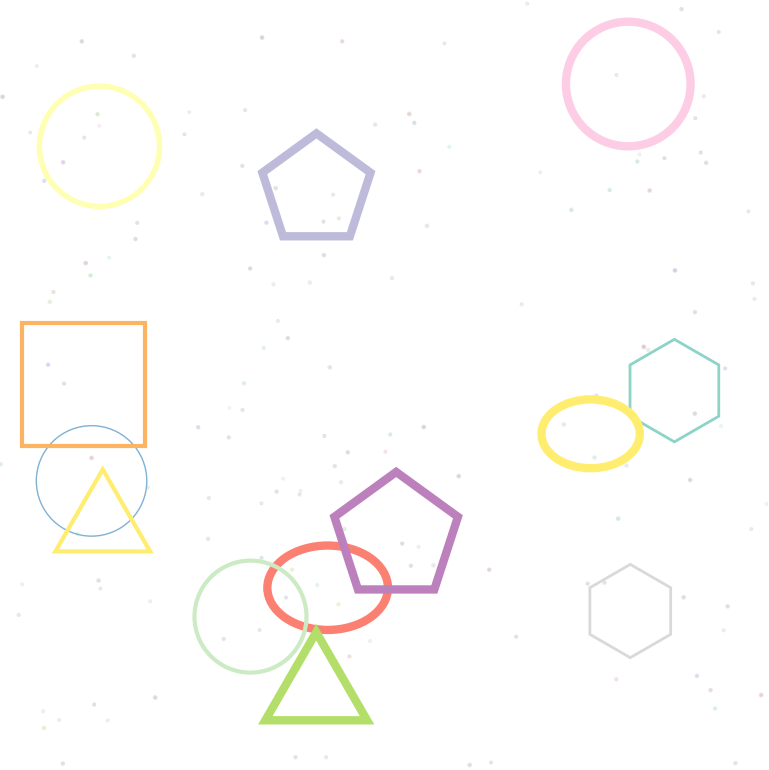[{"shape": "hexagon", "thickness": 1, "radius": 0.33, "center": [0.876, 0.493]}, {"shape": "circle", "thickness": 2, "radius": 0.39, "center": [0.129, 0.81]}, {"shape": "pentagon", "thickness": 3, "radius": 0.37, "center": [0.411, 0.753]}, {"shape": "oval", "thickness": 3, "radius": 0.39, "center": [0.426, 0.237]}, {"shape": "circle", "thickness": 0.5, "radius": 0.36, "center": [0.119, 0.375]}, {"shape": "square", "thickness": 1.5, "radius": 0.4, "center": [0.108, 0.501]}, {"shape": "triangle", "thickness": 3, "radius": 0.38, "center": [0.411, 0.103]}, {"shape": "circle", "thickness": 3, "radius": 0.4, "center": [0.816, 0.891]}, {"shape": "hexagon", "thickness": 1, "radius": 0.3, "center": [0.819, 0.206]}, {"shape": "pentagon", "thickness": 3, "radius": 0.42, "center": [0.514, 0.303]}, {"shape": "circle", "thickness": 1.5, "radius": 0.36, "center": [0.325, 0.199]}, {"shape": "triangle", "thickness": 1.5, "radius": 0.36, "center": [0.133, 0.319]}, {"shape": "oval", "thickness": 3, "radius": 0.32, "center": [0.767, 0.437]}]